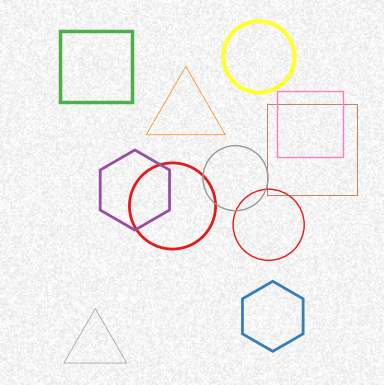[{"shape": "circle", "thickness": 1, "radius": 0.46, "center": [0.698, 0.416]}, {"shape": "circle", "thickness": 2, "radius": 0.56, "center": [0.448, 0.465]}, {"shape": "hexagon", "thickness": 2, "radius": 0.46, "center": [0.709, 0.178]}, {"shape": "square", "thickness": 2.5, "radius": 0.47, "center": [0.249, 0.827]}, {"shape": "hexagon", "thickness": 2, "radius": 0.52, "center": [0.35, 0.506]}, {"shape": "triangle", "thickness": 0.5, "radius": 0.59, "center": [0.483, 0.709]}, {"shape": "circle", "thickness": 3, "radius": 0.46, "center": [0.673, 0.852]}, {"shape": "square", "thickness": 0.5, "radius": 0.59, "center": [0.81, 0.611]}, {"shape": "square", "thickness": 1, "radius": 0.43, "center": [0.806, 0.677]}, {"shape": "triangle", "thickness": 0.5, "radius": 0.47, "center": [0.248, 0.104]}, {"shape": "circle", "thickness": 1, "radius": 0.42, "center": [0.612, 0.537]}]